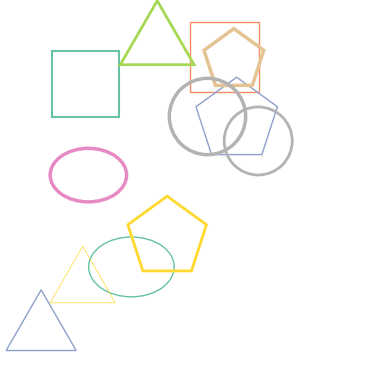[{"shape": "square", "thickness": 1.5, "radius": 0.43, "center": [0.222, 0.781]}, {"shape": "oval", "thickness": 1, "radius": 0.56, "center": [0.341, 0.307]}, {"shape": "square", "thickness": 1, "radius": 0.45, "center": [0.583, 0.853]}, {"shape": "triangle", "thickness": 1, "radius": 0.53, "center": [0.107, 0.142]}, {"shape": "pentagon", "thickness": 1, "radius": 0.56, "center": [0.615, 0.688]}, {"shape": "oval", "thickness": 2.5, "radius": 0.5, "center": [0.23, 0.545]}, {"shape": "triangle", "thickness": 2, "radius": 0.55, "center": [0.408, 0.887]}, {"shape": "pentagon", "thickness": 2, "radius": 0.54, "center": [0.434, 0.383]}, {"shape": "triangle", "thickness": 0.5, "radius": 0.49, "center": [0.215, 0.262]}, {"shape": "pentagon", "thickness": 2.5, "radius": 0.41, "center": [0.607, 0.844]}, {"shape": "circle", "thickness": 2, "radius": 0.44, "center": [0.671, 0.634]}, {"shape": "circle", "thickness": 2.5, "radius": 0.5, "center": [0.539, 0.697]}]